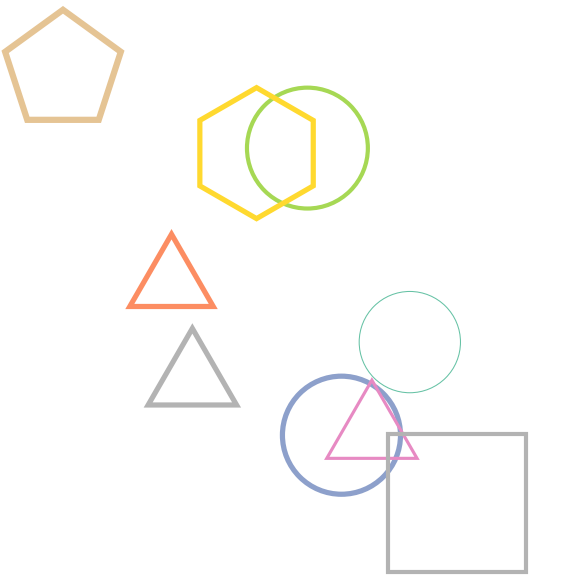[{"shape": "circle", "thickness": 0.5, "radius": 0.44, "center": [0.71, 0.407]}, {"shape": "triangle", "thickness": 2.5, "radius": 0.42, "center": [0.297, 0.51]}, {"shape": "circle", "thickness": 2.5, "radius": 0.51, "center": [0.591, 0.246]}, {"shape": "triangle", "thickness": 1.5, "radius": 0.45, "center": [0.644, 0.251]}, {"shape": "circle", "thickness": 2, "radius": 0.52, "center": [0.532, 0.743]}, {"shape": "hexagon", "thickness": 2.5, "radius": 0.57, "center": [0.444, 0.734]}, {"shape": "pentagon", "thickness": 3, "radius": 0.53, "center": [0.109, 0.877]}, {"shape": "triangle", "thickness": 2.5, "radius": 0.44, "center": [0.333, 0.342]}, {"shape": "square", "thickness": 2, "radius": 0.6, "center": [0.792, 0.128]}]